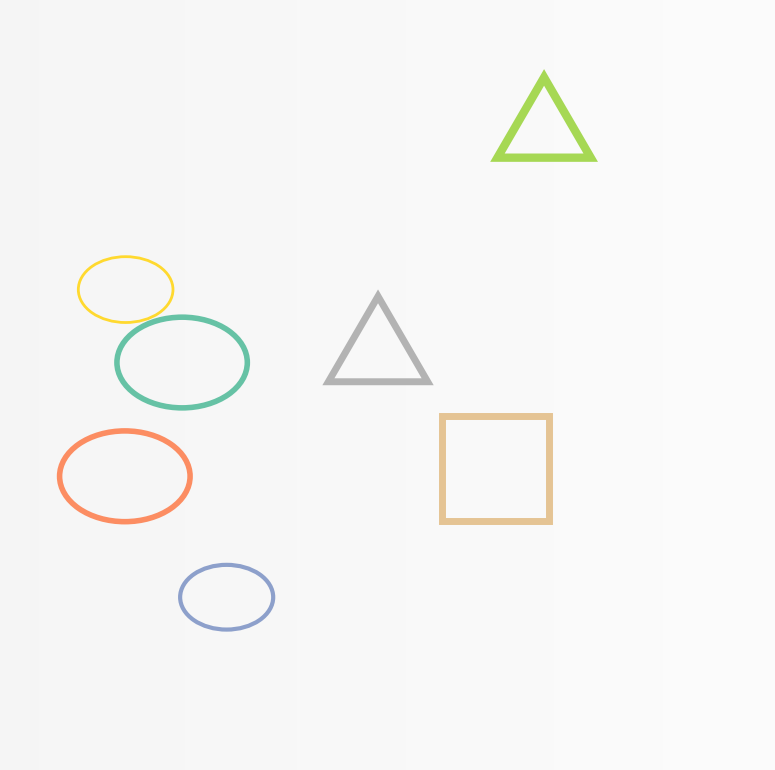[{"shape": "oval", "thickness": 2, "radius": 0.42, "center": [0.235, 0.529]}, {"shape": "oval", "thickness": 2, "radius": 0.42, "center": [0.161, 0.381]}, {"shape": "oval", "thickness": 1.5, "radius": 0.3, "center": [0.292, 0.224]}, {"shape": "triangle", "thickness": 3, "radius": 0.35, "center": [0.702, 0.83]}, {"shape": "oval", "thickness": 1, "radius": 0.31, "center": [0.162, 0.624]}, {"shape": "square", "thickness": 2.5, "radius": 0.34, "center": [0.64, 0.392]}, {"shape": "triangle", "thickness": 2.5, "radius": 0.37, "center": [0.488, 0.541]}]